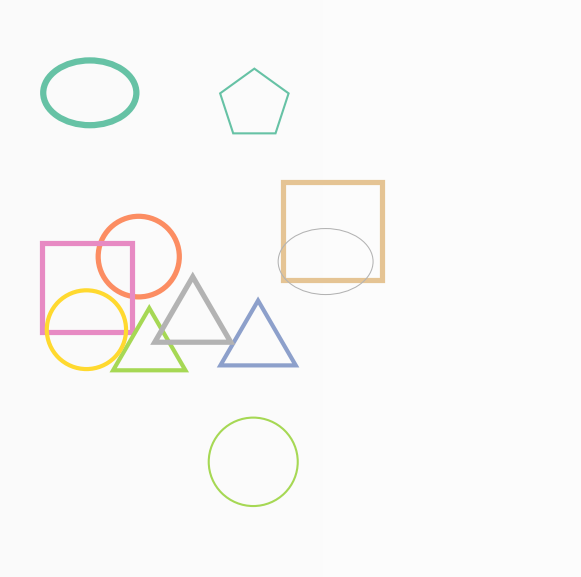[{"shape": "oval", "thickness": 3, "radius": 0.4, "center": [0.154, 0.838]}, {"shape": "pentagon", "thickness": 1, "radius": 0.31, "center": [0.438, 0.818]}, {"shape": "circle", "thickness": 2.5, "radius": 0.35, "center": [0.239, 0.555]}, {"shape": "triangle", "thickness": 2, "radius": 0.37, "center": [0.444, 0.404]}, {"shape": "square", "thickness": 2.5, "radius": 0.39, "center": [0.15, 0.501]}, {"shape": "triangle", "thickness": 2, "radius": 0.36, "center": [0.257, 0.394]}, {"shape": "circle", "thickness": 1, "radius": 0.38, "center": [0.436, 0.199]}, {"shape": "circle", "thickness": 2, "radius": 0.34, "center": [0.149, 0.428]}, {"shape": "square", "thickness": 2.5, "radius": 0.43, "center": [0.571, 0.599]}, {"shape": "triangle", "thickness": 2.5, "radius": 0.38, "center": [0.332, 0.444]}, {"shape": "oval", "thickness": 0.5, "radius": 0.41, "center": [0.56, 0.546]}]